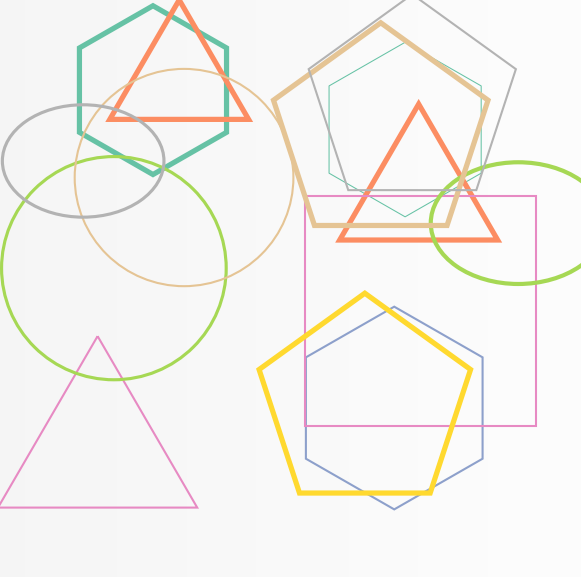[{"shape": "hexagon", "thickness": 2.5, "radius": 0.73, "center": [0.263, 0.843]}, {"shape": "hexagon", "thickness": 0.5, "radius": 0.76, "center": [0.697, 0.775]}, {"shape": "triangle", "thickness": 2.5, "radius": 0.69, "center": [0.308, 0.861]}, {"shape": "triangle", "thickness": 2.5, "radius": 0.78, "center": [0.72, 0.662]}, {"shape": "hexagon", "thickness": 1, "radius": 0.88, "center": [0.678, 0.293]}, {"shape": "triangle", "thickness": 1, "radius": 0.99, "center": [0.168, 0.219]}, {"shape": "square", "thickness": 1, "radius": 1.0, "center": [0.724, 0.461]}, {"shape": "circle", "thickness": 1.5, "radius": 0.97, "center": [0.196, 0.535]}, {"shape": "oval", "thickness": 2, "radius": 0.75, "center": [0.892, 0.613]}, {"shape": "pentagon", "thickness": 2.5, "radius": 0.96, "center": [0.628, 0.3]}, {"shape": "circle", "thickness": 1, "radius": 0.94, "center": [0.317, 0.692]}, {"shape": "pentagon", "thickness": 2.5, "radius": 0.97, "center": [0.655, 0.766]}, {"shape": "pentagon", "thickness": 1, "radius": 0.94, "center": [0.709, 0.822]}, {"shape": "oval", "thickness": 1.5, "radius": 0.7, "center": [0.143, 0.72]}]